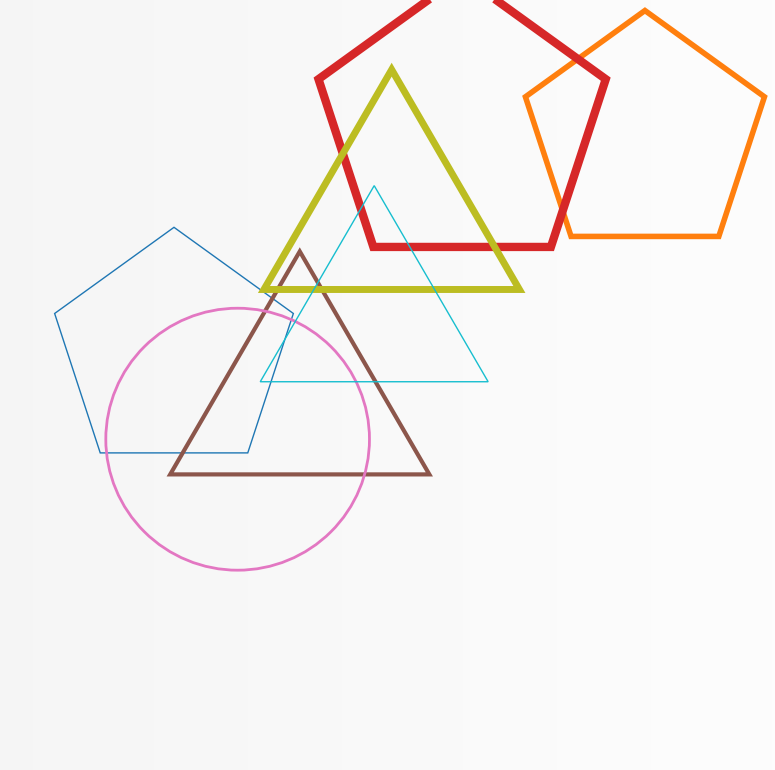[{"shape": "pentagon", "thickness": 0.5, "radius": 0.81, "center": [0.225, 0.543]}, {"shape": "pentagon", "thickness": 2, "radius": 0.81, "center": [0.832, 0.824]}, {"shape": "pentagon", "thickness": 3, "radius": 0.97, "center": [0.596, 0.837]}, {"shape": "triangle", "thickness": 1.5, "radius": 0.97, "center": [0.387, 0.48]}, {"shape": "circle", "thickness": 1, "radius": 0.85, "center": [0.307, 0.43]}, {"shape": "triangle", "thickness": 2.5, "radius": 0.95, "center": [0.505, 0.719]}, {"shape": "triangle", "thickness": 0.5, "radius": 0.85, "center": [0.483, 0.589]}]